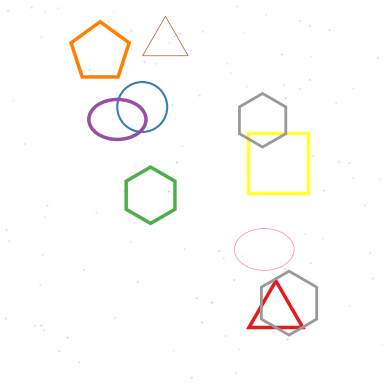[{"shape": "triangle", "thickness": 2.5, "radius": 0.4, "center": [0.717, 0.19]}, {"shape": "circle", "thickness": 1.5, "radius": 0.32, "center": [0.369, 0.722]}, {"shape": "hexagon", "thickness": 2.5, "radius": 0.37, "center": [0.391, 0.493]}, {"shape": "oval", "thickness": 2.5, "radius": 0.37, "center": [0.305, 0.69]}, {"shape": "pentagon", "thickness": 2.5, "radius": 0.4, "center": [0.26, 0.864]}, {"shape": "square", "thickness": 2.5, "radius": 0.39, "center": [0.723, 0.577]}, {"shape": "triangle", "thickness": 0.5, "radius": 0.34, "center": [0.43, 0.889]}, {"shape": "oval", "thickness": 0.5, "radius": 0.39, "center": [0.686, 0.352]}, {"shape": "hexagon", "thickness": 2, "radius": 0.41, "center": [0.751, 0.213]}, {"shape": "hexagon", "thickness": 2, "radius": 0.35, "center": [0.682, 0.688]}]